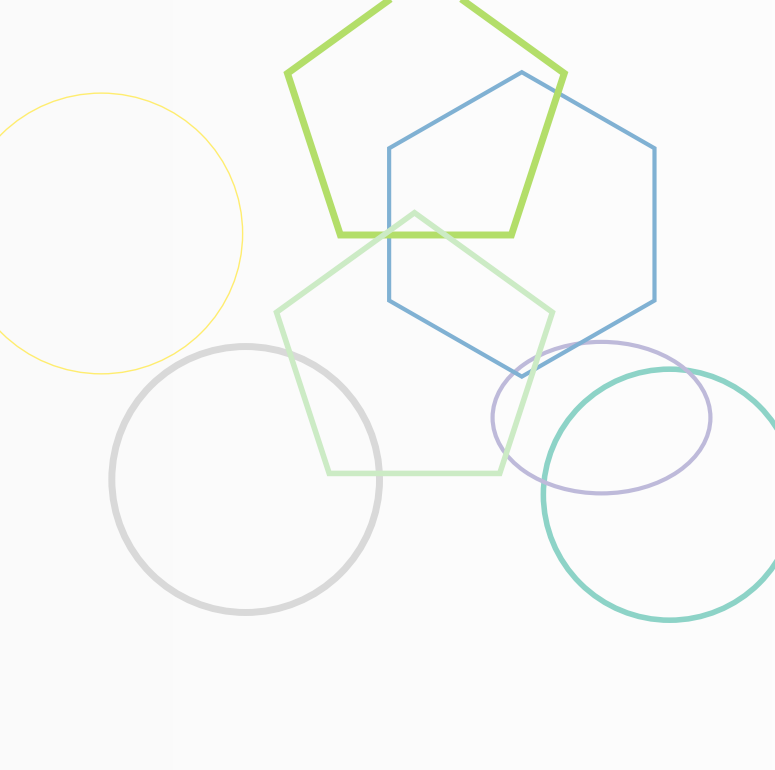[{"shape": "circle", "thickness": 2, "radius": 0.82, "center": [0.864, 0.358]}, {"shape": "oval", "thickness": 1.5, "radius": 0.7, "center": [0.776, 0.458]}, {"shape": "hexagon", "thickness": 1.5, "radius": 0.99, "center": [0.673, 0.709]}, {"shape": "pentagon", "thickness": 2.5, "radius": 0.94, "center": [0.55, 0.847]}, {"shape": "circle", "thickness": 2.5, "radius": 0.86, "center": [0.317, 0.377]}, {"shape": "pentagon", "thickness": 2, "radius": 0.94, "center": [0.535, 0.537]}, {"shape": "circle", "thickness": 0.5, "radius": 0.91, "center": [0.131, 0.697]}]